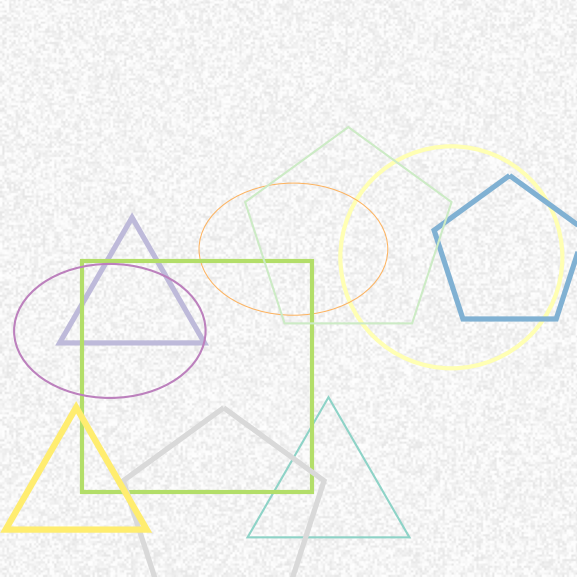[{"shape": "triangle", "thickness": 1, "radius": 0.81, "center": [0.569, 0.15]}, {"shape": "circle", "thickness": 2, "radius": 0.96, "center": [0.782, 0.554]}, {"shape": "triangle", "thickness": 2.5, "radius": 0.72, "center": [0.229, 0.478]}, {"shape": "pentagon", "thickness": 2.5, "radius": 0.69, "center": [0.882, 0.558]}, {"shape": "oval", "thickness": 0.5, "radius": 0.82, "center": [0.508, 0.568]}, {"shape": "square", "thickness": 2, "radius": 1.0, "center": [0.341, 0.347]}, {"shape": "pentagon", "thickness": 2.5, "radius": 0.91, "center": [0.387, 0.11]}, {"shape": "oval", "thickness": 1, "radius": 0.83, "center": [0.19, 0.426]}, {"shape": "pentagon", "thickness": 1, "radius": 0.94, "center": [0.603, 0.591]}, {"shape": "triangle", "thickness": 3, "radius": 0.71, "center": [0.132, 0.153]}]